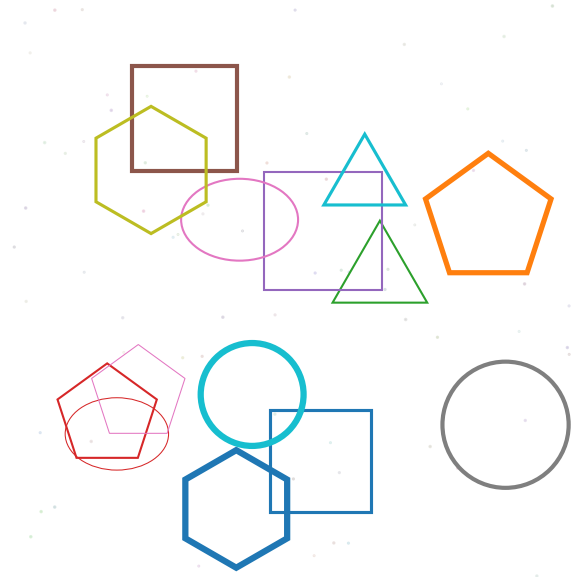[{"shape": "hexagon", "thickness": 3, "radius": 0.51, "center": [0.409, 0.118]}, {"shape": "square", "thickness": 1.5, "radius": 0.44, "center": [0.555, 0.201]}, {"shape": "pentagon", "thickness": 2.5, "radius": 0.57, "center": [0.846, 0.619]}, {"shape": "triangle", "thickness": 1, "radius": 0.47, "center": [0.658, 0.522]}, {"shape": "oval", "thickness": 0.5, "radius": 0.45, "center": [0.202, 0.248]}, {"shape": "pentagon", "thickness": 1, "radius": 0.45, "center": [0.186, 0.279]}, {"shape": "square", "thickness": 1, "radius": 0.51, "center": [0.559, 0.599]}, {"shape": "square", "thickness": 2, "radius": 0.45, "center": [0.32, 0.793]}, {"shape": "oval", "thickness": 1, "radius": 0.51, "center": [0.415, 0.619]}, {"shape": "pentagon", "thickness": 0.5, "radius": 0.42, "center": [0.239, 0.318]}, {"shape": "circle", "thickness": 2, "radius": 0.55, "center": [0.875, 0.264]}, {"shape": "hexagon", "thickness": 1.5, "radius": 0.55, "center": [0.262, 0.705]}, {"shape": "circle", "thickness": 3, "radius": 0.45, "center": [0.437, 0.316]}, {"shape": "triangle", "thickness": 1.5, "radius": 0.41, "center": [0.632, 0.685]}]